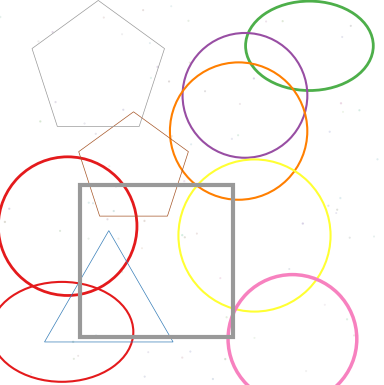[{"shape": "oval", "thickness": 1.5, "radius": 0.93, "center": [0.161, 0.138]}, {"shape": "circle", "thickness": 2, "radius": 0.9, "center": [0.176, 0.413]}, {"shape": "triangle", "thickness": 0.5, "radius": 0.96, "center": [0.283, 0.208]}, {"shape": "oval", "thickness": 2, "radius": 0.83, "center": [0.804, 0.881]}, {"shape": "circle", "thickness": 1.5, "radius": 0.81, "center": [0.636, 0.752]}, {"shape": "circle", "thickness": 1.5, "radius": 0.89, "center": [0.62, 0.66]}, {"shape": "circle", "thickness": 1.5, "radius": 0.99, "center": [0.661, 0.388]}, {"shape": "pentagon", "thickness": 0.5, "radius": 0.75, "center": [0.347, 0.56]}, {"shape": "circle", "thickness": 2.5, "radius": 0.84, "center": [0.76, 0.12]}, {"shape": "square", "thickness": 3, "radius": 0.99, "center": [0.406, 0.322]}, {"shape": "pentagon", "thickness": 0.5, "radius": 0.9, "center": [0.255, 0.818]}]